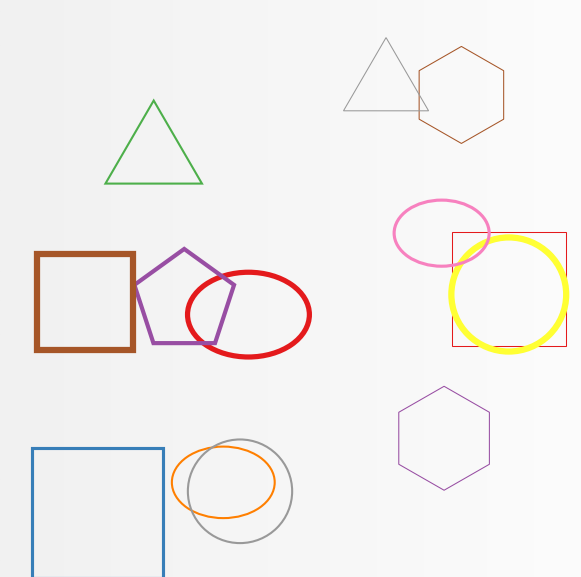[{"shape": "oval", "thickness": 2.5, "radius": 0.52, "center": [0.427, 0.454]}, {"shape": "square", "thickness": 0.5, "radius": 0.49, "center": [0.876, 0.499]}, {"shape": "square", "thickness": 1.5, "radius": 0.56, "center": [0.168, 0.111]}, {"shape": "triangle", "thickness": 1, "radius": 0.48, "center": [0.264, 0.729]}, {"shape": "pentagon", "thickness": 2, "radius": 0.45, "center": [0.317, 0.478]}, {"shape": "hexagon", "thickness": 0.5, "radius": 0.45, "center": [0.764, 0.24]}, {"shape": "oval", "thickness": 1, "radius": 0.44, "center": [0.384, 0.164]}, {"shape": "circle", "thickness": 3, "radius": 0.49, "center": [0.875, 0.489]}, {"shape": "square", "thickness": 3, "radius": 0.42, "center": [0.146, 0.476]}, {"shape": "hexagon", "thickness": 0.5, "radius": 0.42, "center": [0.794, 0.835]}, {"shape": "oval", "thickness": 1.5, "radius": 0.41, "center": [0.76, 0.595]}, {"shape": "triangle", "thickness": 0.5, "radius": 0.42, "center": [0.664, 0.85]}, {"shape": "circle", "thickness": 1, "radius": 0.45, "center": [0.413, 0.148]}]